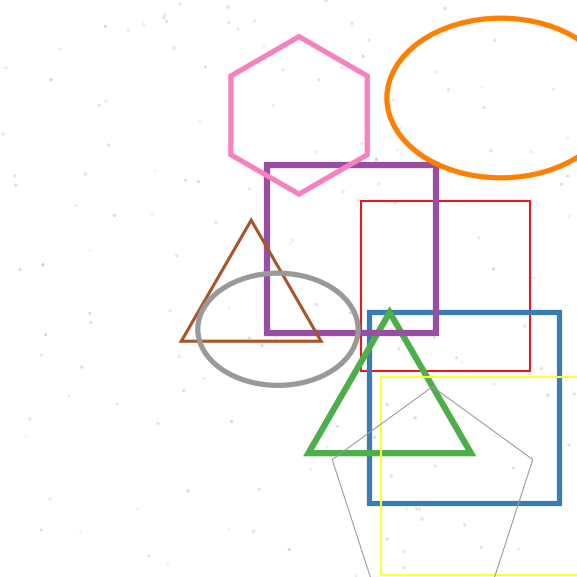[{"shape": "square", "thickness": 1, "radius": 0.74, "center": [0.772, 0.504]}, {"shape": "square", "thickness": 2.5, "radius": 0.82, "center": [0.803, 0.294]}, {"shape": "triangle", "thickness": 3, "radius": 0.81, "center": [0.675, 0.296]}, {"shape": "square", "thickness": 3, "radius": 0.73, "center": [0.609, 0.568]}, {"shape": "oval", "thickness": 2.5, "radius": 0.99, "center": [0.867, 0.829]}, {"shape": "square", "thickness": 1, "radius": 0.86, "center": [0.831, 0.175]}, {"shape": "triangle", "thickness": 1.5, "radius": 0.7, "center": [0.435, 0.478]}, {"shape": "hexagon", "thickness": 2.5, "radius": 0.68, "center": [0.518, 0.799]}, {"shape": "oval", "thickness": 2.5, "radius": 0.69, "center": [0.481, 0.429]}, {"shape": "pentagon", "thickness": 0.5, "radius": 0.91, "center": [0.749, 0.147]}]